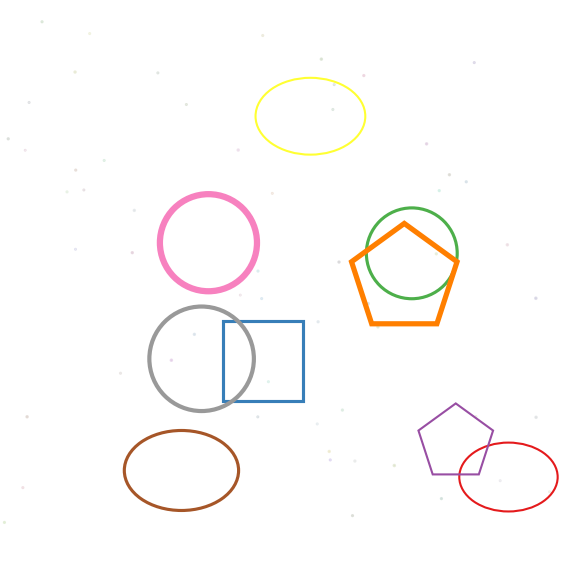[{"shape": "oval", "thickness": 1, "radius": 0.43, "center": [0.88, 0.173]}, {"shape": "square", "thickness": 1.5, "radius": 0.35, "center": [0.456, 0.374]}, {"shape": "circle", "thickness": 1.5, "radius": 0.39, "center": [0.713, 0.56]}, {"shape": "pentagon", "thickness": 1, "radius": 0.34, "center": [0.789, 0.233]}, {"shape": "pentagon", "thickness": 2.5, "radius": 0.48, "center": [0.7, 0.516]}, {"shape": "oval", "thickness": 1, "radius": 0.48, "center": [0.538, 0.798]}, {"shape": "oval", "thickness": 1.5, "radius": 0.49, "center": [0.314, 0.184]}, {"shape": "circle", "thickness": 3, "radius": 0.42, "center": [0.361, 0.579]}, {"shape": "circle", "thickness": 2, "radius": 0.45, "center": [0.349, 0.378]}]